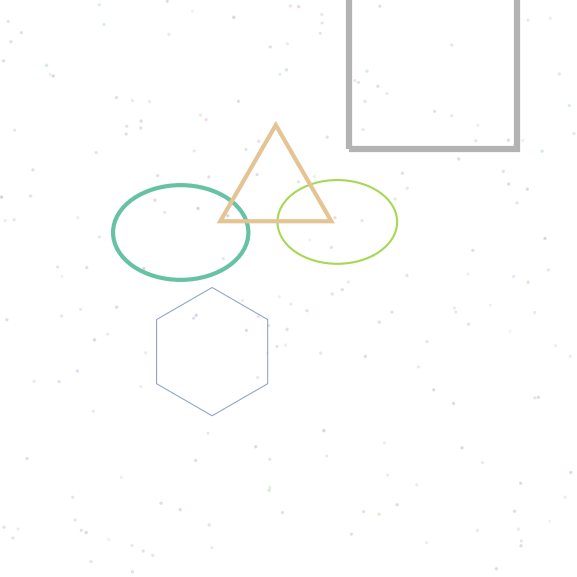[{"shape": "oval", "thickness": 2, "radius": 0.59, "center": [0.313, 0.597]}, {"shape": "hexagon", "thickness": 0.5, "radius": 0.56, "center": [0.367, 0.39]}, {"shape": "oval", "thickness": 1, "radius": 0.52, "center": [0.584, 0.615]}, {"shape": "triangle", "thickness": 2, "radius": 0.56, "center": [0.478, 0.672]}, {"shape": "square", "thickness": 3, "radius": 0.73, "center": [0.75, 0.887]}]